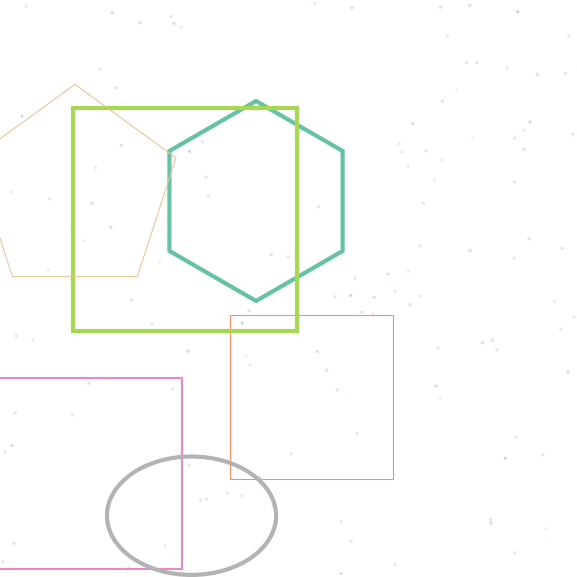[{"shape": "hexagon", "thickness": 2, "radius": 0.87, "center": [0.443, 0.651]}, {"shape": "square", "thickness": 0.5, "radius": 0.71, "center": [0.539, 0.312]}, {"shape": "square", "thickness": 1, "radius": 0.83, "center": [0.149, 0.18]}, {"shape": "square", "thickness": 2, "radius": 0.97, "center": [0.321, 0.619]}, {"shape": "pentagon", "thickness": 0.5, "radius": 0.92, "center": [0.13, 0.669]}, {"shape": "oval", "thickness": 2, "radius": 0.73, "center": [0.332, 0.106]}]